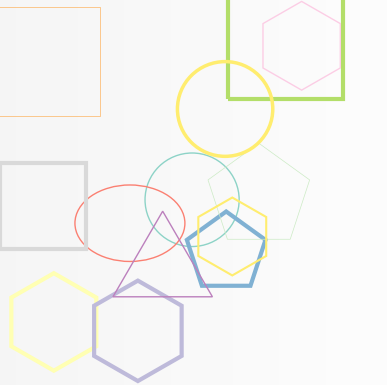[{"shape": "circle", "thickness": 1, "radius": 0.61, "center": [0.496, 0.481]}, {"shape": "hexagon", "thickness": 3, "radius": 0.63, "center": [0.139, 0.164]}, {"shape": "hexagon", "thickness": 3, "radius": 0.65, "center": [0.356, 0.141]}, {"shape": "oval", "thickness": 1, "radius": 0.71, "center": [0.335, 0.42]}, {"shape": "pentagon", "thickness": 3, "radius": 0.53, "center": [0.584, 0.344]}, {"shape": "square", "thickness": 0.5, "radius": 0.71, "center": [0.117, 0.841]}, {"shape": "square", "thickness": 3, "radius": 0.74, "center": [0.737, 0.891]}, {"shape": "hexagon", "thickness": 1, "radius": 0.58, "center": [0.778, 0.881]}, {"shape": "square", "thickness": 3, "radius": 0.56, "center": [0.111, 0.464]}, {"shape": "triangle", "thickness": 1, "radius": 0.74, "center": [0.42, 0.303]}, {"shape": "pentagon", "thickness": 0.5, "radius": 0.69, "center": [0.668, 0.49]}, {"shape": "circle", "thickness": 2.5, "radius": 0.62, "center": [0.581, 0.717]}, {"shape": "hexagon", "thickness": 1.5, "radius": 0.51, "center": [0.599, 0.386]}]